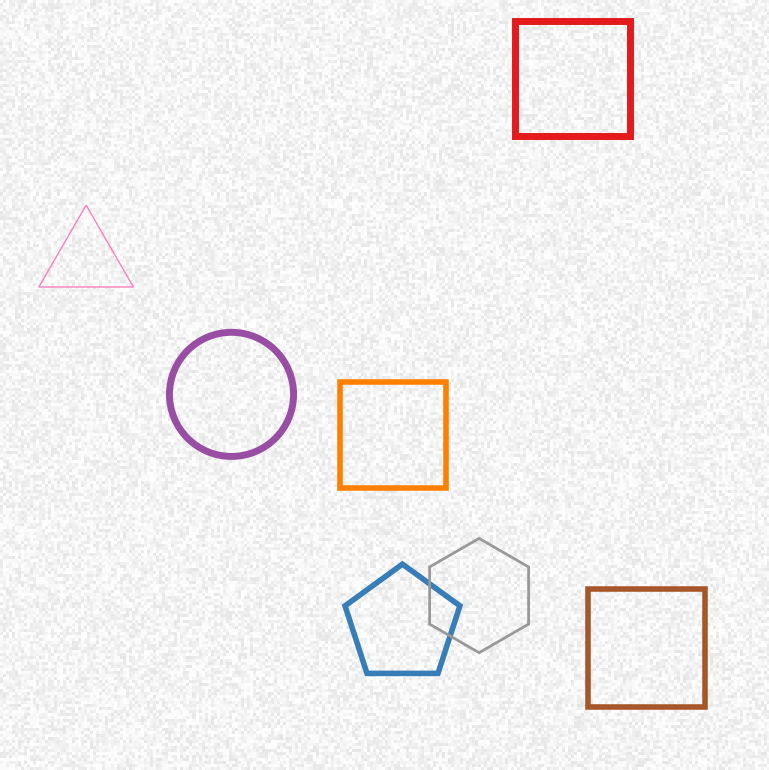[{"shape": "square", "thickness": 2.5, "radius": 0.37, "center": [0.743, 0.898]}, {"shape": "pentagon", "thickness": 2, "radius": 0.39, "center": [0.523, 0.189]}, {"shape": "circle", "thickness": 2.5, "radius": 0.4, "center": [0.301, 0.488]}, {"shape": "square", "thickness": 2, "radius": 0.35, "center": [0.511, 0.435]}, {"shape": "square", "thickness": 2, "radius": 0.38, "center": [0.84, 0.159]}, {"shape": "triangle", "thickness": 0.5, "radius": 0.35, "center": [0.112, 0.663]}, {"shape": "hexagon", "thickness": 1, "radius": 0.37, "center": [0.622, 0.227]}]